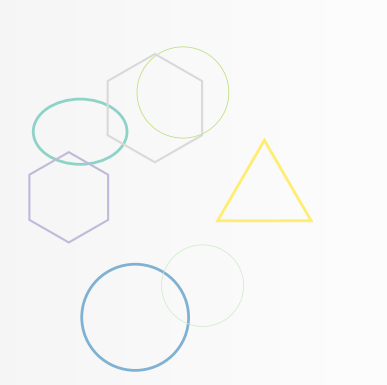[{"shape": "oval", "thickness": 2, "radius": 0.6, "center": [0.207, 0.658]}, {"shape": "hexagon", "thickness": 1.5, "radius": 0.59, "center": [0.177, 0.488]}, {"shape": "circle", "thickness": 2, "radius": 0.69, "center": [0.349, 0.176]}, {"shape": "circle", "thickness": 0.5, "radius": 0.59, "center": [0.472, 0.76]}, {"shape": "hexagon", "thickness": 1.5, "radius": 0.7, "center": [0.4, 0.719]}, {"shape": "circle", "thickness": 0.5, "radius": 0.53, "center": [0.523, 0.258]}, {"shape": "triangle", "thickness": 2, "radius": 0.7, "center": [0.682, 0.496]}]